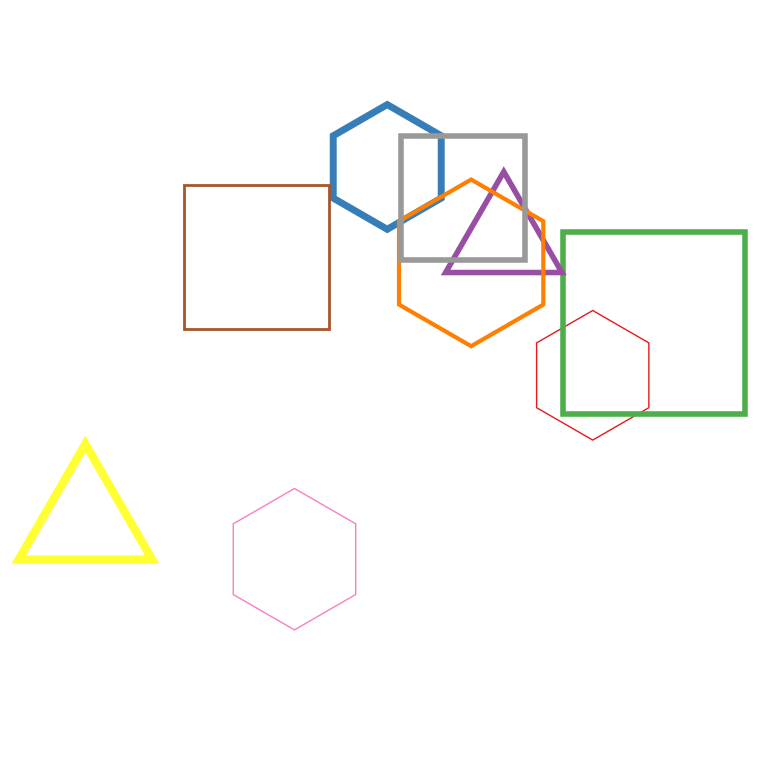[{"shape": "hexagon", "thickness": 0.5, "radius": 0.42, "center": [0.77, 0.513]}, {"shape": "hexagon", "thickness": 2.5, "radius": 0.4, "center": [0.503, 0.783]}, {"shape": "square", "thickness": 2, "radius": 0.59, "center": [0.849, 0.58]}, {"shape": "triangle", "thickness": 2, "radius": 0.44, "center": [0.654, 0.69]}, {"shape": "hexagon", "thickness": 1.5, "radius": 0.54, "center": [0.612, 0.659]}, {"shape": "triangle", "thickness": 3, "radius": 0.5, "center": [0.111, 0.323]}, {"shape": "square", "thickness": 1, "radius": 0.47, "center": [0.333, 0.666]}, {"shape": "hexagon", "thickness": 0.5, "radius": 0.46, "center": [0.382, 0.274]}, {"shape": "square", "thickness": 2, "radius": 0.4, "center": [0.601, 0.743]}]